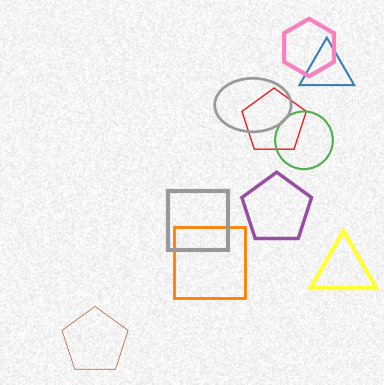[{"shape": "pentagon", "thickness": 1, "radius": 0.44, "center": [0.712, 0.684]}, {"shape": "triangle", "thickness": 1.5, "radius": 0.41, "center": [0.849, 0.82]}, {"shape": "circle", "thickness": 1.5, "radius": 0.37, "center": [0.79, 0.636]}, {"shape": "pentagon", "thickness": 2.5, "radius": 0.48, "center": [0.719, 0.458]}, {"shape": "square", "thickness": 2, "radius": 0.46, "center": [0.545, 0.318]}, {"shape": "triangle", "thickness": 3, "radius": 0.49, "center": [0.892, 0.301]}, {"shape": "pentagon", "thickness": 0.5, "radius": 0.45, "center": [0.247, 0.114]}, {"shape": "hexagon", "thickness": 3, "radius": 0.37, "center": [0.803, 0.877]}, {"shape": "oval", "thickness": 2, "radius": 0.5, "center": [0.657, 0.727]}, {"shape": "square", "thickness": 3, "radius": 0.38, "center": [0.514, 0.428]}]